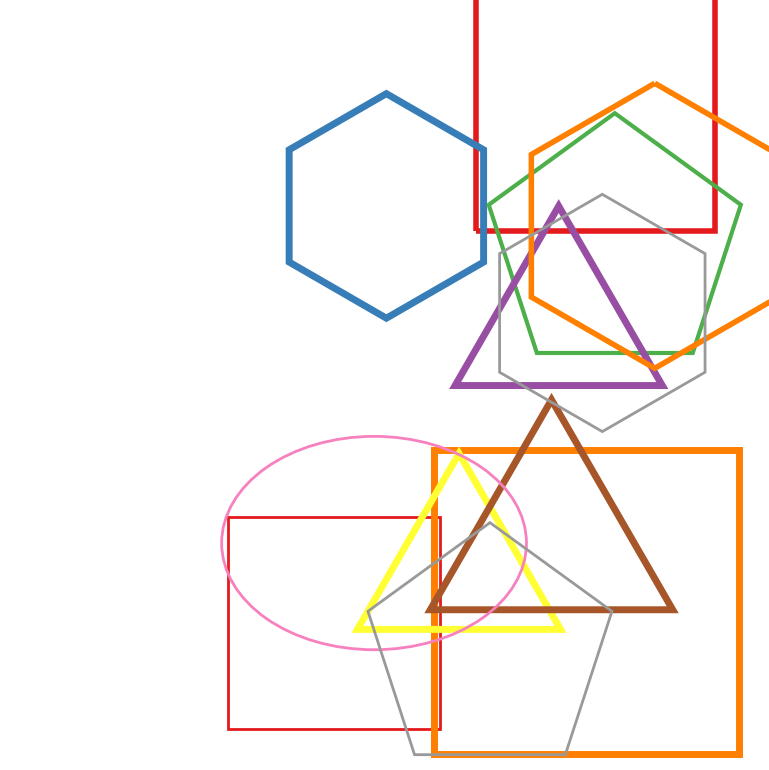[{"shape": "square", "thickness": 1, "radius": 0.69, "center": [0.434, 0.191]}, {"shape": "square", "thickness": 2, "radius": 0.77, "center": [0.773, 0.855]}, {"shape": "hexagon", "thickness": 2.5, "radius": 0.73, "center": [0.502, 0.733]}, {"shape": "pentagon", "thickness": 1.5, "radius": 0.86, "center": [0.798, 0.681]}, {"shape": "triangle", "thickness": 2.5, "radius": 0.78, "center": [0.726, 0.577]}, {"shape": "square", "thickness": 2.5, "radius": 0.99, "center": [0.762, 0.218]}, {"shape": "hexagon", "thickness": 2, "radius": 0.93, "center": [0.85, 0.707]}, {"shape": "triangle", "thickness": 2.5, "radius": 0.76, "center": [0.596, 0.259]}, {"shape": "triangle", "thickness": 2.5, "radius": 0.91, "center": [0.716, 0.299]}, {"shape": "oval", "thickness": 1, "radius": 0.99, "center": [0.486, 0.295]}, {"shape": "pentagon", "thickness": 1, "radius": 0.83, "center": [0.636, 0.155]}, {"shape": "hexagon", "thickness": 1, "radius": 0.77, "center": [0.782, 0.594]}]